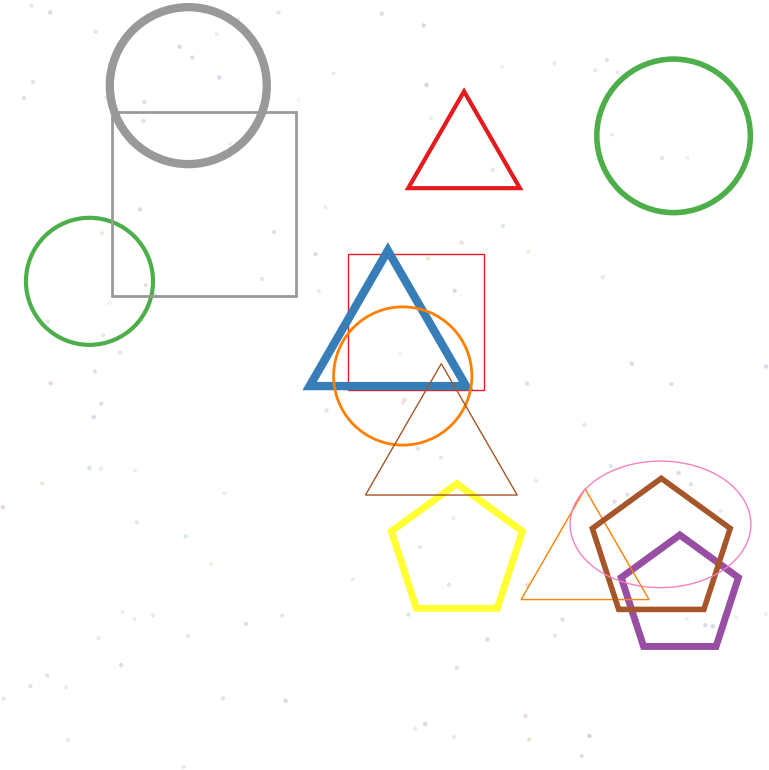[{"shape": "triangle", "thickness": 1.5, "radius": 0.42, "center": [0.603, 0.798]}, {"shape": "square", "thickness": 0.5, "radius": 0.44, "center": [0.541, 0.582]}, {"shape": "triangle", "thickness": 3, "radius": 0.59, "center": [0.504, 0.557]}, {"shape": "circle", "thickness": 1.5, "radius": 0.41, "center": [0.116, 0.635]}, {"shape": "circle", "thickness": 2, "radius": 0.5, "center": [0.875, 0.824]}, {"shape": "pentagon", "thickness": 2.5, "radius": 0.4, "center": [0.883, 0.225]}, {"shape": "triangle", "thickness": 0.5, "radius": 0.48, "center": [0.76, 0.269]}, {"shape": "circle", "thickness": 1, "radius": 0.45, "center": [0.523, 0.512]}, {"shape": "pentagon", "thickness": 2.5, "radius": 0.45, "center": [0.593, 0.282]}, {"shape": "pentagon", "thickness": 2, "radius": 0.47, "center": [0.859, 0.285]}, {"shape": "triangle", "thickness": 0.5, "radius": 0.57, "center": [0.573, 0.414]}, {"shape": "oval", "thickness": 0.5, "radius": 0.59, "center": [0.858, 0.319]}, {"shape": "square", "thickness": 1, "radius": 0.6, "center": [0.265, 0.734]}, {"shape": "circle", "thickness": 3, "radius": 0.51, "center": [0.245, 0.889]}]